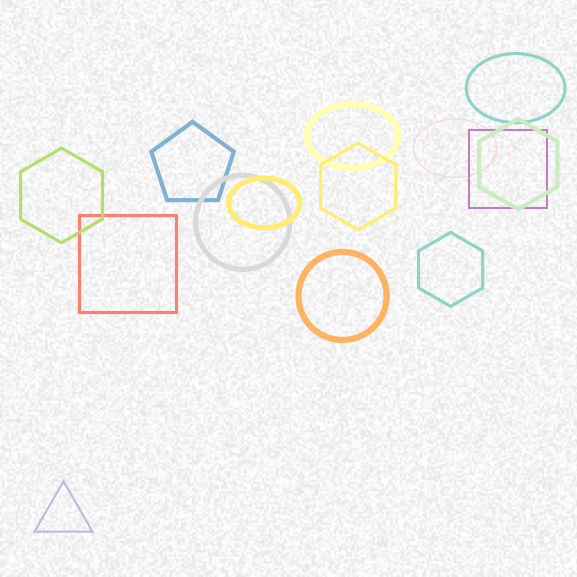[{"shape": "hexagon", "thickness": 1.5, "radius": 0.32, "center": [0.78, 0.533]}, {"shape": "oval", "thickness": 1.5, "radius": 0.43, "center": [0.893, 0.847]}, {"shape": "oval", "thickness": 3, "radius": 0.39, "center": [0.61, 0.764]}, {"shape": "triangle", "thickness": 1, "radius": 0.29, "center": [0.11, 0.108]}, {"shape": "square", "thickness": 1.5, "radius": 0.42, "center": [0.221, 0.543]}, {"shape": "pentagon", "thickness": 2, "radius": 0.38, "center": [0.333, 0.713]}, {"shape": "circle", "thickness": 3, "radius": 0.38, "center": [0.593, 0.487]}, {"shape": "hexagon", "thickness": 1.5, "radius": 0.41, "center": [0.107, 0.661]}, {"shape": "oval", "thickness": 0.5, "radius": 0.36, "center": [0.788, 0.743]}, {"shape": "circle", "thickness": 2.5, "radius": 0.41, "center": [0.42, 0.614]}, {"shape": "square", "thickness": 1, "radius": 0.34, "center": [0.88, 0.707]}, {"shape": "hexagon", "thickness": 2, "radius": 0.39, "center": [0.897, 0.715]}, {"shape": "oval", "thickness": 2.5, "radius": 0.31, "center": [0.458, 0.648]}, {"shape": "hexagon", "thickness": 1.5, "radius": 0.38, "center": [0.62, 0.676]}]